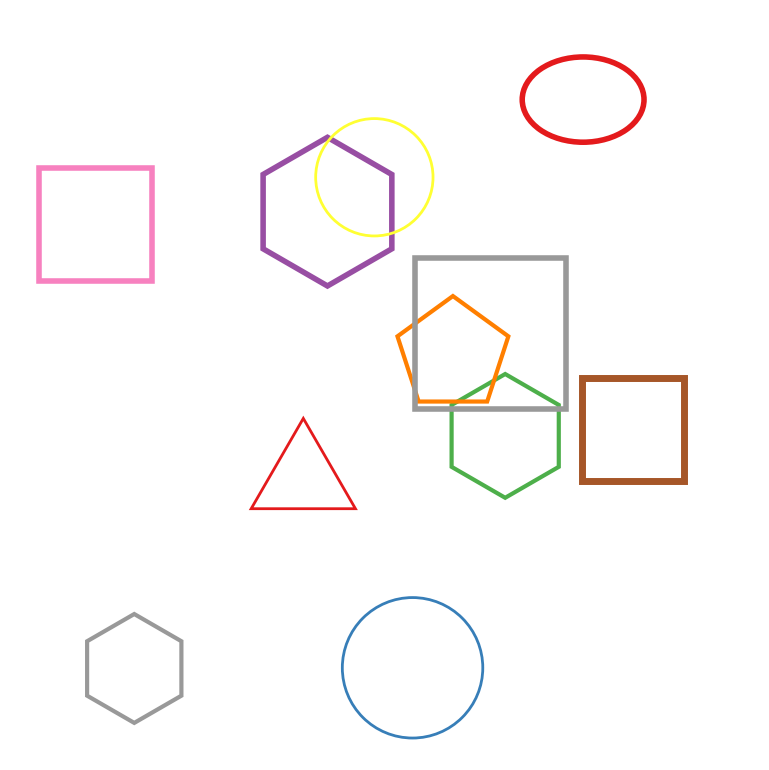[{"shape": "triangle", "thickness": 1, "radius": 0.39, "center": [0.394, 0.378]}, {"shape": "oval", "thickness": 2, "radius": 0.4, "center": [0.757, 0.871]}, {"shape": "circle", "thickness": 1, "radius": 0.46, "center": [0.536, 0.133]}, {"shape": "hexagon", "thickness": 1.5, "radius": 0.4, "center": [0.656, 0.434]}, {"shape": "hexagon", "thickness": 2, "radius": 0.48, "center": [0.425, 0.725]}, {"shape": "pentagon", "thickness": 1.5, "radius": 0.38, "center": [0.588, 0.54]}, {"shape": "circle", "thickness": 1, "radius": 0.38, "center": [0.486, 0.77]}, {"shape": "square", "thickness": 2.5, "radius": 0.33, "center": [0.822, 0.442]}, {"shape": "square", "thickness": 2, "radius": 0.37, "center": [0.124, 0.709]}, {"shape": "square", "thickness": 2, "radius": 0.49, "center": [0.637, 0.567]}, {"shape": "hexagon", "thickness": 1.5, "radius": 0.35, "center": [0.174, 0.132]}]